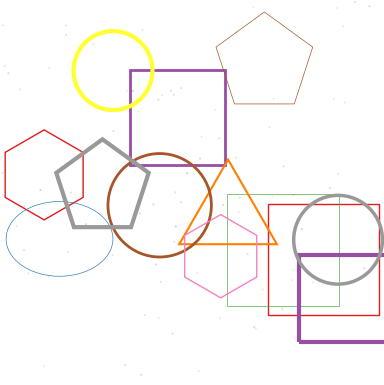[{"shape": "hexagon", "thickness": 1, "radius": 0.58, "center": [0.115, 0.546]}, {"shape": "square", "thickness": 1, "radius": 0.72, "center": [0.84, 0.326]}, {"shape": "oval", "thickness": 0.5, "radius": 0.69, "center": [0.155, 0.38]}, {"shape": "square", "thickness": 0.5, "radius": 0.73, "center": [0.736, 0.352]}, {"shape": "square", "thickness": 3, "radius": 0.57, "center": [0.889, 0.224]}, {"shape": "square", "thickness": 2, "radius": 0.61, "center": [0.462, 0.694]}, {"shape": "triangle", "thickness": 1.5, "radius": 0.73, "center": [0.592, 0.439]}, {"shape": "circle", "thickness": 3, "radius": 0.51, "center": [0.294, 0.817]}, {"shape": "pentagon", "thickness": 0.5, "radius": 0.66, "center": [0.687, 0.837]}, {"shape": "circle", "thickness": 2, "radius": 0.67, "center": [0.415, 0.467]}, {"shape": "hexagon", "thickness": 1, "radius": 0.54, "center": [0.573, 0.334]}, {"shape": "pentagon", "thickness": 3, "radius": 0.63, "center": [0.266, 0.512]}, {"shape": "circle", "thickness": 2.5, "radius": 0.58, "center": [0.878, 0.377]}]